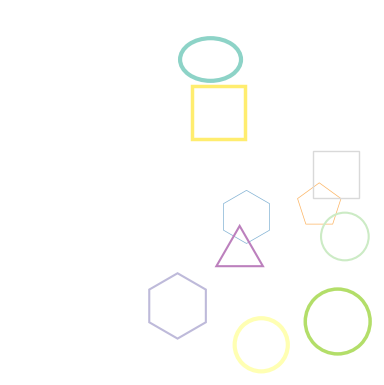[{"shape": "oval", "thickness": 3, "radius": 0.4, "center": [0.547, 0.845]}, {"shape": "circle", "thickness": 3, "radius": 0.35, "center": [0.679, 0.104]}, {"shape": "hexagon", "thickness": 1.5, "radius": 0.42, "center": [0.461, 0.205]}, {"shape": "hexagon", "thickness": 0.5, "radius": 0.34, "center": [0.64, 0.437]}, {"shape": "pentagon", "thickness": 0.5, "radius": 0.3, "center": [0.829, 0.466]}, {"shape": "circle", "thickness": 2.5, "radius": 0.42, "center": [0.877, 0.165]}, {"shape": "square", "thickness": 1, "radius": 0.3, "center": [0.873, 0.547]}, {"shape": "triangle", "thickness": 1.5, "radius": 0.35, "center": [0.622, 0.343]}, {"shape": "circle", "thickness": 1.5, "radius": 0.31, "center": [0.896, 0.386]}, {"shape": "square", "thickness": 2.5, "radius": 0.34, "center": [0.567, 0.708]}]